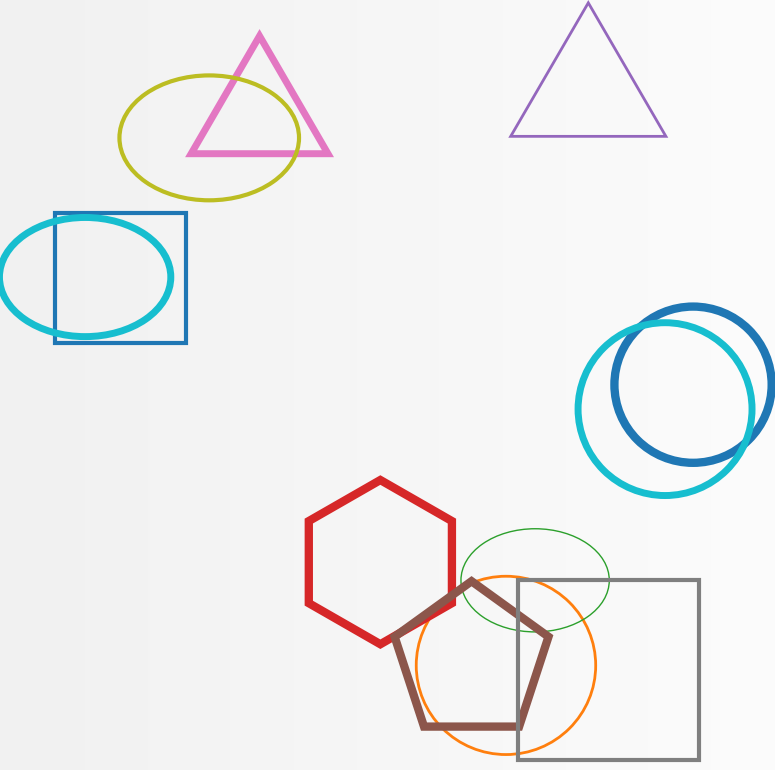[{"shape": "circle", "thickness": 3, "radius": 0.51, "center": [0.894, 0.5]}, {"shape": "square", "thickness": 1.5, "radius": 0.42, "center": [0.155, 0.639]}, {"shape": "circle", "thickness": 1, "radius": 0.58, "center": [0.653, 0.136]}, {"shape": "oval", "thickness": 0.5, "radius": 0.48, "center": [0.69, 0.246]}, {"shape": "hexagon", "thickness": 3, "radius": 0.53, "center": [0.491, 0.27]}, {"shape": "triangle", "thickness": 1, "radius": 0.58, "center": [0.759, 0.881]}, {"shape": "pentagon", "thickness": 3, "radius": 0.52, "center": [0.608, 0.141]}, {"shape": "triangle", "thickness": 2.5, "radius": 0.51, "center": [0.335, 0.851]}, {"shape": "square", "thickness": 1.5, "radius": 0.58, "center": [0.785, 0.13]}, {"shape": "oval", "thickness": 1.5, "radius": 0.58, "center": [0.27, 0.821]}, {"shape": "oval", "thickness": 2.5, "radius": 0.55, "center": [0.11, 0.64]}, {"shape": "circle", "thickness": 2.5, "radius": 0.56, "center": [0.858, 0.469]}]